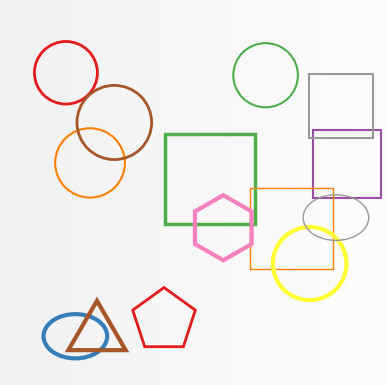[{"shape": "circle", "thickness": 2, "radius": 0.41, "center": [0.17, 0.811]}, {"shape": "pentagon", "thickness": 2, "radius": 0.42, "center": [0.423, 0.168]}, {"shape": "oval", "thickness": 3, "radius": 0.41, "center": [0.195, 0.127]}, {"shape": "circle", "thickness": 1.5, "radius": 0.42, "center": [0.685, 0.805]}, {"shape": "square", "thickness": 2.5, "radius": 0.58, "center": [0.541, 0.536]}, {"shape": "square", "thickness": 1.5, "radius": 0.44, "center": [0.895, 0.573]}, {"shape": "circle", "thickness": 1.5, "radius": 0.45, "center": [0.232, 0.577]}, {"shape": "square", "thickness": 1, "radius": 0.53, "center": [0.752, 0.407]}, {"shape": "circle", "thickness": 3, "radius": 0.47, "center": [0.799, 0.315]}, {"shape": "circle", "thickness": 2, "radius": 0.48, "center": [0.295, 0.682]}, {"shape": "triangle", "thickness": 3, "radius": 0.43, "center": [0.25, 0.133]}, {"shape": "hexagon", "thickness": 3, "radius": 0.42, "center": [0.576, 0.408]}, {"shape": "square", "thickness": 1.5, "radius": 0.41, "center": [0.88, 0.725]}, {"shape": "oval", "thickness": 1, "radius": 0.42, "center": [0.867, 0.435]}]